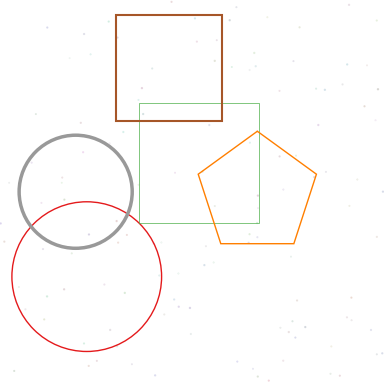[{"shape": "circle", "thickness": 1, "radius": 0.97, "center": [0.225, 0.281]}, {"shape": "square", "thickness": 0.5, "radius": 0.78, "center": [0.517, 0.577]}, {"shape": "pentagon", "thickness": 1, "radius": 0.81, "center": [0.668, 0.498]}, {"shape": "square", "thickness": 1.5, "radius": 0.69, "center": [0.438, 0.823]}, {"shape": "circle", "thickness": 2.5, "radius": 0.73, "center": [0.197, 0.502]}]